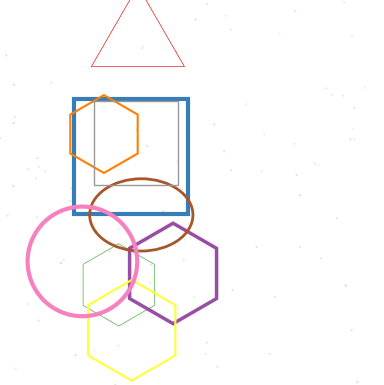[{"shape": "triangle", "thickness": 0.5, "radius": 0.7, "center": [0.358, 0.897]}, {"shape": "square", "thickness": 3, "radius": 0.74, "center": [0.34, 0.594]}, {"shape": "hexagon", "thickness": 0.5, "radius": 0.53, "center": [0.308, 0.26]}, {"shape": "hexagon", "thickness": 2.5, "radius": 0.65, "center": [0.45, 0.29]}, {"shape": "hexagon", "thickness": 1.5, "radius": 0.51, "center": [0.27, 0.652]}, {"shape": "hexagon", "thickness": 1.5, "radius": 0.65, "center": [0.342, 0.142]}, {"shape": "oval", "thickness": 2, "radius": 0.67, "center": [0.367, 0.442]}, {"shape": "circle", "thickness": 3, "radius": 0.71, "center": [0.214, 0.321]}, {"shape": "square", "thickness": 1, "radius": 0.54, "center": [0.354, 0.629]}]